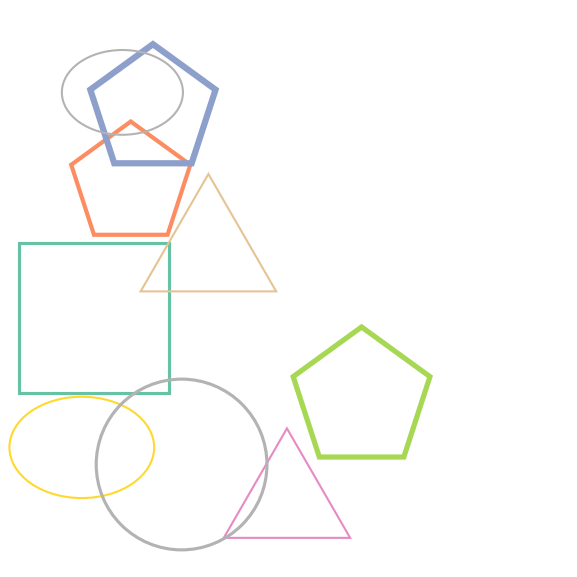[{"shape": "square", "thickness": 1.5, "radius": 0.65, "center": [0.163, 0.449]}, {"shape": "pentagon", "thickness": 2, "radius": 0.54, "center": [0.226, 0.68]}, {"shape": "pentagon", "thickness": 3, "radius": 0.57, "center": [0.265, 0.809]}, {"shape": "triangle", "thickness": 1, "radius": 0.63, "center": [0.497, 0.131]}, {"shape": "pentagon", "thickness": 2.5, "radius": 0.62, "center": [0.626, 0.308]}, {"shape": "oval", "thickness": 1, "radius": 0.63, "center": [0.142, 0.224]}, {"shape": "triangle", "thickness": 1, "radius": 0.68, "center": [0.361, 0.562]}, {"shape": "circle", "thickness": 1.5, "radius": 0.74, "center": [0.314, 0.195]}, {"shape": "oval", "thickness": 1, "radius": 0.52, "center": [0.212, 0.839]}]